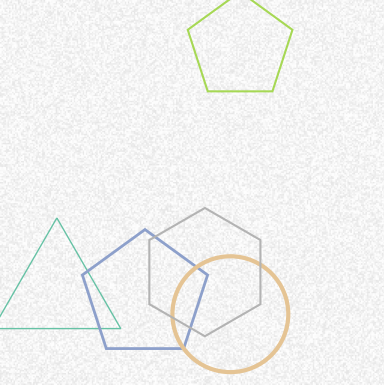[{"shape": "triangle", "thickness": 1, "radius": 0.96, "center": [0.148, 0.242]}, {"shape": "pentagon", "thickness": 2, "radius": 0.85, "center": [0.377, 0.233]}, {"shape": "pentagon", "thickness": 1.5, "radius": 0.71, "center": [0.624, 0.878]}, {"shape": "circle", "thickness": 3, "radius": 0.75, "center": [0.598, 0.184]}, {"shape": "hexagon", "thickness": 1.5, "radius": 0.83, "center": [0.532, 0.293]}]